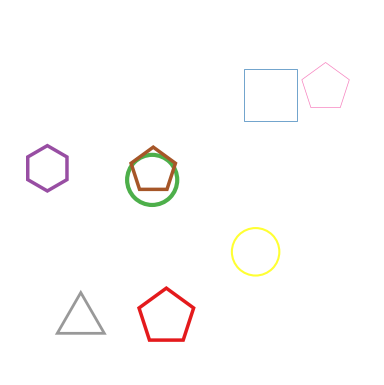[{"shape": "pentagon", "thickness": 2.5, "radius": 0.37, "center": [0.432, 0.177]}, {"shape": "square", "thickness": 0.5, "radius": 0.34, "center": [0.702, 0.753]}, {"shape": "circle", "thickness": 3, "radius": 0.33, "center": [0.395, 0.533]}, {"shape": "hexagon", "thickness": 2.5, "radius": 0.29, "center": [0.123, 0.563]}, {"shape": "circle", "thickness": 1.5, "radius": 0.31, "center": [0.664, 0.346]}, {"shape": "pentagon", "thickness": 2.5, "radius": 0.3, "center": [0.398, 0.557]}, {"shape": "pentagon", "thickness": 0.5, "radius": 0.32, "center": [0.846, 0.773]}, {"shape": "triangle", "thickness": 2, "radius": 0.35, "center": [0.21, 0.17]}]